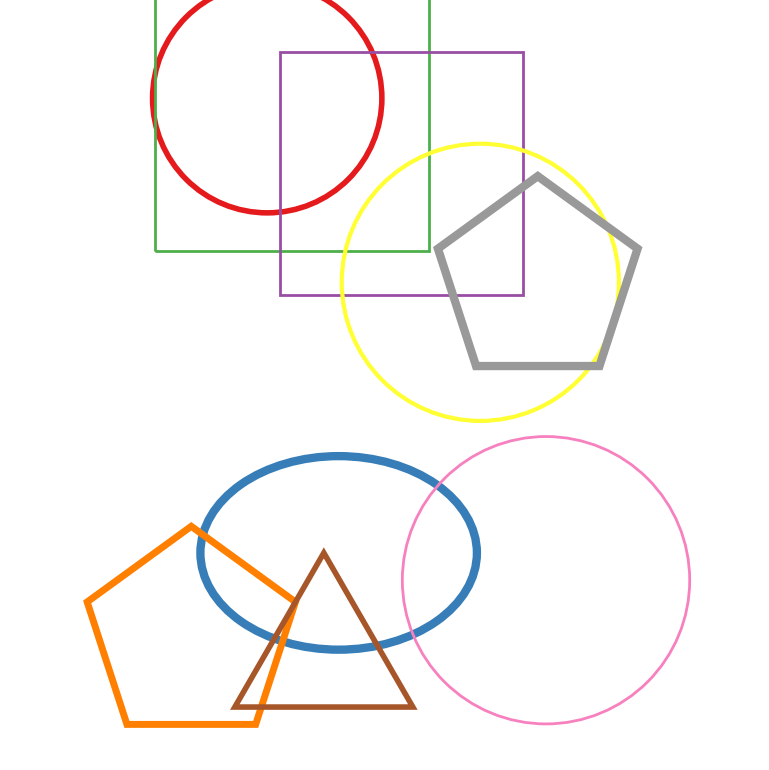[{"shape": "circle", "thickness": 2, "radius": 0.74, "center": [0.347, 0.872]}, {"shape": "oval", "thickness": 3, "radius": 0.9, "center": [0.44, 0.282]}, {"shape": "square", "thickness": 1, "radius": 0.89, "center": [0.379, 0.853]}, {"shape": "square", "thickness": 1, "radius": 0.79, "center": [0.521, 0.775]}, {"shape": "pentagon", "thickness": 2.5, "radius": 0.71, "center": [0.248, 0.174]}, {"shape": "circle", "thickness": 1.5, "radius": 0.9, "center": [0.624, 0.633]}, {"shape": "triangle", "thickness": 2, "radius": 0.67, "center": [0.421, 0.149]}, {"shape": "circle", "thickness": 1, "radius": 0.93, "center": [0.709, 0.246]}, {"shape": "pentagon", "thickness": 3, "radius": 0.68, "center": [0.698, 0.635]}]